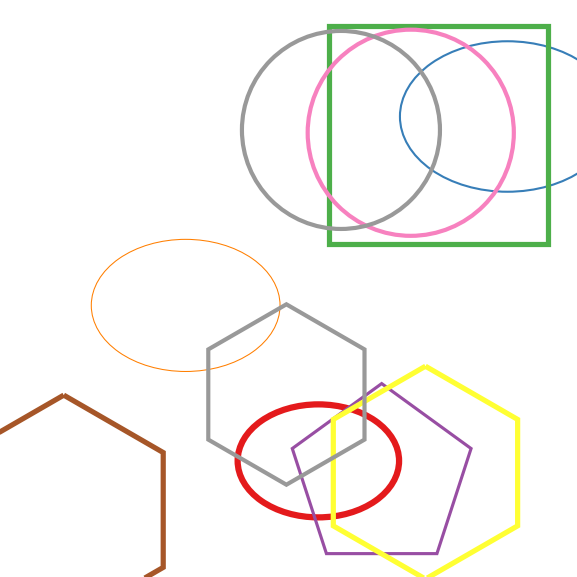[{"shape": "oval", "thickness": 3, "radius": 0.7, "center": [0.551, 0.201]}, {"shape": "oval", "thickness": 1, "radius": 0.93, "center": [0.879, 0.797]}, {"shape": "square", "thickness": 2.5, "radius": 0.95, "center": [0.759, 0.765]}, {"shape": "pentagon", "thickness": 1.5, "radius": 0.81, "center": [0.661, 0.172]}, {"shape": "oval", "thickness": 0.5, "radius": 0.82, "center": [0.321, 0.47]}, {"shape": "hexagon", "thickness": 2.5, "radius": 0.92, "center": [0.737, 0.181]}, {"shape": "hexagon", "thickness": 2.5, "radius": 0.99, "center": [0.11, 0.116]}, {"shape": "circle", "thickness": 2, "radius": 0.89, "center": [0.711, 0.769]}, {"shape": "hexagon", "thickness": 2, "radius": 0.78, "center": [0.496, 0.316]}, {"shape": "circle", "thickness": 2, "radius": 0.86, "center": [0.59, 0.774]}]